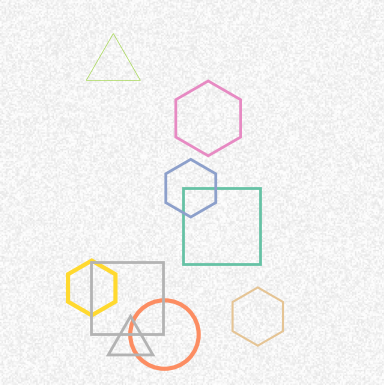[{"shape": "square", "thickness": 2, "radius": 0.5, "center": [0.575, 0.413]}, {"shape": "circle", "thickness": 3, "radius": 0.44, "center": [0.427, 0.131]}, {"shape": "hexagon", "thickness": 2, "radius": 0.37, "center": [0.495, 0.511]}, {"shape": "hexagon", "thickness": 2, "radius": 0.49, "center": [0.541, 0.693]}, {"shape": "triangle", "thickness": 0.5, "radius": 0.41, "center": [0.294, 0.832]}, {"shape": "hexagon", "thickness": 3, "radius": 0.36, "center": [0.238, 0.252]}, {"shape": "hexagon", "thickness": 1.5, "radius": 0.38, "center": [0.67, 0.178]}, {"shape": "square", "thickness": 2, "radius": 0.47, "center": [0.329, 0.227]}, {"shape": "triangle", "thickness": 2, "radius": 0.33, "center": [0.339, 0.112]}]